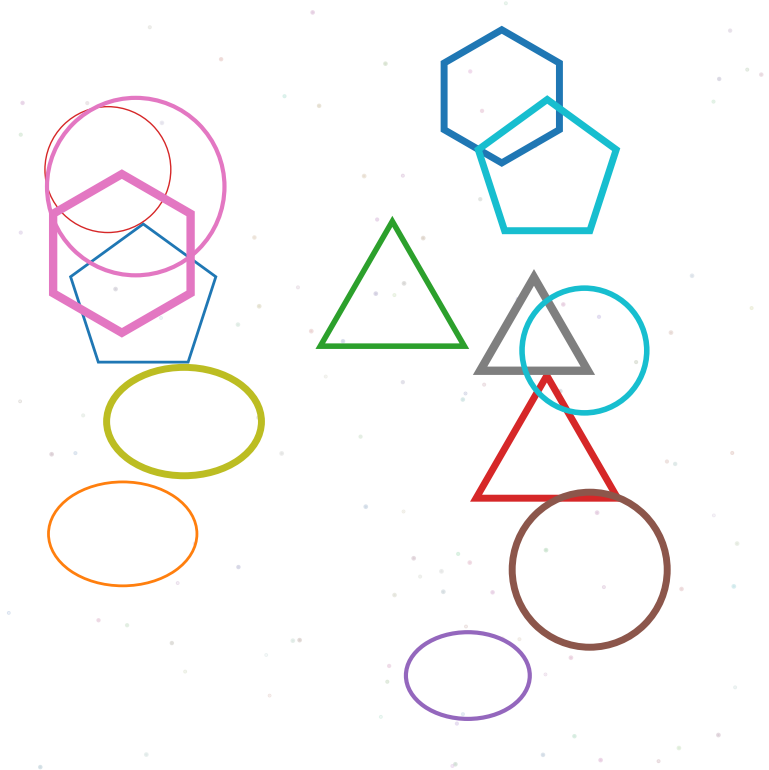[{"shape": "hexagon", "thickness": 2.5, "radius": 0.43, "center": [0.652, 0.875]}, {"shape": "pentagon", "thickness": 1, "radius": 0.5, "center": [0.186, 0.61]}, {"shape": "oval", "thickness": 1, "radius": 0.48, "center": [0.159, 0.307]}, {"shape": "triangle", "thickness": 2, "radius": 0.54, "center": [0.51, 0.604]}, {"shape": "circle", "thickness": 0.5, "radius": 0.41, "center": [0.14, 0.78]}, {"shape": "triangle", "thickness": 2.5, "radius": 0.53, "center": [0.71, 0.406]}, {"shape": "oval", "thickness": 1.5, "radius": 0.4, "center": [0.608, 0.123]}, {"shape": "circle", "thickness": 2.5, "radius": 0.5, "center": [0.766, 0.26]}, {"shape": "hexagon", "thickness": 3, "radius": 0.52, "center": [0.158, 0.671]}, {"shape": "circle", "thickness": 1.5, "radius": 0.58, "center": [0.176, 0.758]}, {"shape": "triangle", "thickness": 3, "radius": 0.4, "center": [0.693, 0.559]}, {"shape": "oval", "thickness": 2.5, "radius": 0.5, "center": [0.239, 0.453]}, {"shape": "circle", "thickness": 2, "radius": 0.4, "center": [0.759, 0.545]}, {"shape": "pentagon", "thickness": 2.5, "radius": 0.47, "center": [0.711, 0.777]}]